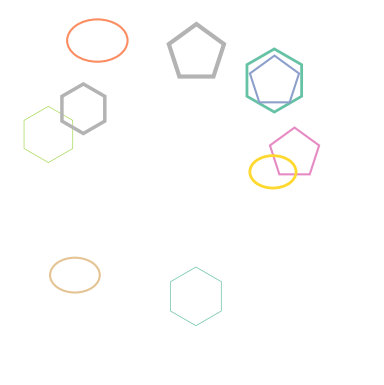[{"shape": "hexagon", "thickness": 2, "radius": 0.41, "center": [0.712, 0.791]}, {"shape": "hexagon", "thickness": 0.5, "radius": 0.38, "center": [0.509, 0.23]}, {"shape": "oval", "thickness": 1.5, "radius": 0.39, "center": [0.253, 0.895]}, {"shape": "pentagon", "thickness": 1.5, "radius": 0.34, "center": [0.713, 0.788]}, {"shape": "pentagon", "thickness": 1.5, "radius": 0.34, "center": [0.765, 0.601]}, {"shape": "hexagon", "thickness": 0.5, "radius": 0.37, "center": [0.126, 0.651]}, {"shape": "oval", "thickness": 2, "radius": 0.3, "center": [0.709, 0.554]}, {"shape": "oval", "thickness": 1.5, "radius": 0.32, "center": [0.195, 0.285]}, {"shape": "pentagon", "thickness": 3, "radius": 0.38, "center": [0.51, 0.862]}, {"shape": "hexagon", "thickness": 2.5, "radius": 0.32, "center": [0.217, 0.718]}]